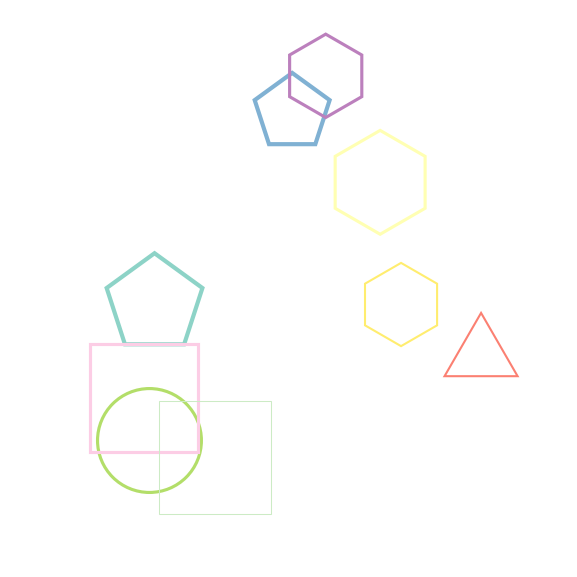[{"shape": "pentagon", "thickness": 2, "radius": 0.44, "center": [0.268, 0.473]}, {"shape": "hexagon", "thickness": 1.5, "radius": 0.45, "center": [0.658, 0.683]}, {"shape": "triangle", "thickness": 1, "radius": 0.37, "center": [0.833, 0.384]}, {"shape": "pentagon", "thickness": 2, "radius": 0.34, "center": [0.506, 0.805]}, {"shape": "circle", "thickness": 1.5, "radius": 0.45, "center": [0.259, 0.236]}, {"shape": "square", "thickness": 1.5, "radius": 0.47, "center": [0.25, 0.31]}, {"shape": "hexagon", "thickness": 1.5, "radius": 0.36, "center": [0.564, 0.868]}, {"shape": "square", "thickness": 0.5, "radius": 0.49, "center": [0.372, 0.207]}, {"shape": "hexagon", "thickness": 1, "radius": 0.36, "center": [0.694, 0.472]}]